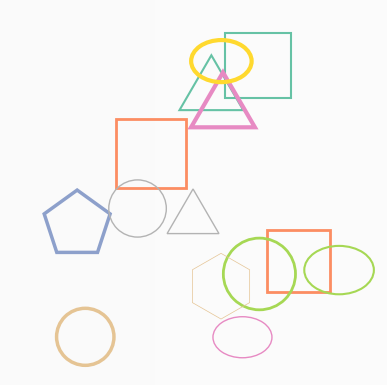[{"shape": "triangle", "thickness": 1.5, "radius": 0.47, "center": [0.545, 0.761]}, {"shape": "square", "thickness": 1.5, "radius": 0.42, "center": [0.665, 0.829]}, {"shape": "square", "thickness": 2, "radius": 0.4, "center": [0.771, 0.323]}, {"shape": "square", "thickness": 2, "radius": 0.45, "center": [0.389, 0.601]}, {"shape": "pentagon", "thickness": 2.5, "radius": 0.45, "center": [0.199, 0.417]}, {"shape": "triangle", "thickness": 3, "radius": 0.48, "center": [0.575, 0.717]}, {"shape": "oval", "thickness": 1, "radius": 0.38, "center": [0.626, 0.124]}, {"shape": "oval", "thickness": 1.5, "radius": 0.45, "center": [0.875, 0.298]}, {"shape": "circle", "thickness": 2, "radius": 0.47, "center": [0.669, 0.288]}, {"shape": "oval", "thickness": 3, "radius": 0.39, "center": [0.571, 0.841]}, {"shape": "hexagon", "thickness": 0.5, "radius": 0.43, "center": [0.57, 0.257]}, {"shape": "circle", "thickness": 2.5, "radius": 0.37, "center": [0.22, 0.125]}, {"shape": "triangle", "thickness": 1, "radius": 0.39, "center": [0.498, 0.432]}, {"shape": "circle", "thickness": 1, "radius": 0.37, "center": [0.355, 0.458]}]